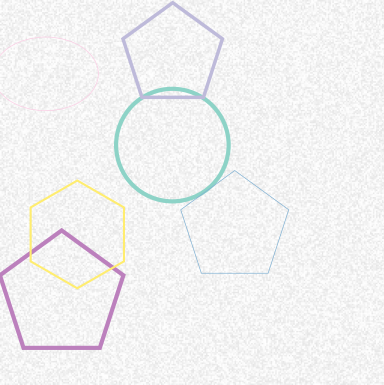[{"shape": "circle", "thickness": 3, "radius": 0.73, "center": [0.448, 0.623]}, {"shape": "pentagon", "thickness": 2.5, "radius": 0.68, "center": [0.449, 0.857]}, {"shape": "pentagon", "thickness": 0.5, "radius": 0.74, "center": [0.61, 0.41]}, {"shape": "oval", "thickness": 0.5, "radius": 0.68, "center": [0.119, 0.808]}, {"shape": "pentagon", "thickness": 3, "radius": 0.84, "center": [0.16, 0.233]}, {"shape": "hexagon", "thickness": 1.5, "radius": 0.7, "center": [0.201, 0.391]}]